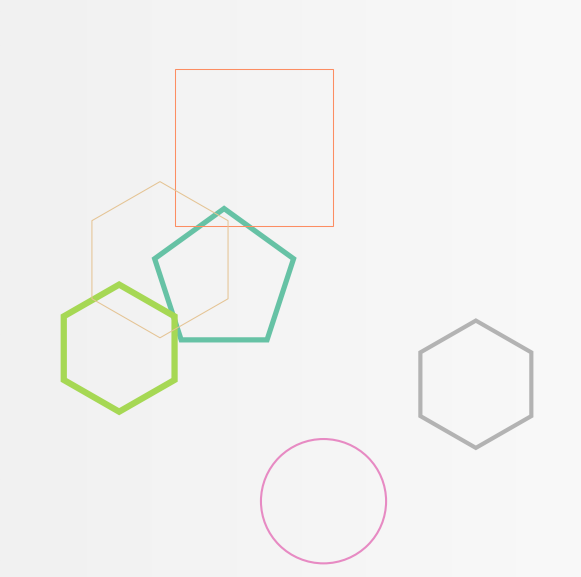[{"shape": "pentagon", "thickness": 2.5, "radius": 0.63, "center": [0.386, 0.512]}, {"shape": "square", "thickness": 0.5, "radius": 0.68, "center": [0.437, 0.744]}, {"shape": "circle", "thickness": 1, "radius": 0.54, "center": [0.557, 0.131]}, {"shape": "hexagon", "thickness": 3, "radius": 0.55, "center": [0.205, 0.396]}, {"shape": "hexagon", "thickness": 0.5, "radius": 0.68, "center": [0.275, 0.549]}, {"shape": "hexagon", "thickness": 2, "radius": 0.55, "center": [0.819, 0.334]}]